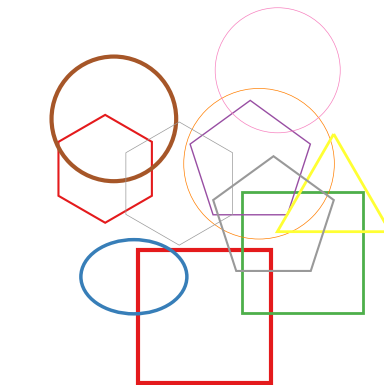[{"shape": "hexagon", "thickness": 1.5, "radius": 0.7, "center": [0.273, 0.562]}, {"shape": "square", "thickness": 3, "radius": 0.86, "center": [0.53, 0.179]}, {"shape": "oval", "thickness": 2.5, "radius": 0.69, "center": [0.348, 0.281]}, {"shape": "square", "thickness": 2, "radius": 0.79, "center": [0.786, 0.345]}, {"shape": "pentagon", "thickness": 1, "radius": 0.82, "center": [0.65, 0.575]}, {"shape": "circle", "thickness": 0.5, "radius": 0.98, "center": [0.673, 0.575]}, {"shape": "triangle", "thickness": 2, "radius": 0.85, "center": [0.867, 0.483]}, {"shape": "circle", "thickness": 3, "radius": 0.81, "center": [0.296, 0.691]}, {"shape": "circle", "thickness": 0.5, "radius": 0.81, "center": [0.721, 0.818]}, {"shape": "pentagon", "thickness": 1.5, "radius": 0.82, "center": [0.71, 0.43]}, {"shape": "hexagon", "thickness": 0.5, "radius": 0.8, "center": [0.466, 0.523]}]